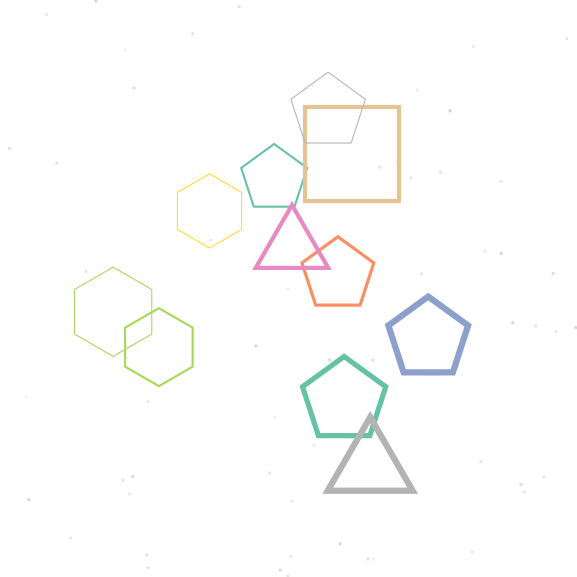[{"shape": "pentagon", "thickness": 2.5, "radius": 0.38, "center": [0.596, 0.306]}, {"shape": "pentagon", "thickness": 1, "radius": 0.3, "center": [0.475, 0.69]}, {"shape": "pentagon", "thickness": 1.5, "radius": 0.33, "center": [0.585, 0.524]}, {"shape": "pentagon", "thickness": 3, "radius": 0.36, "center": [0.742, 0.413]}, {"shape": "triangle", "thickness": 2, "radius": 0.36, "center": [0.506, 0.572]}, {"shape": "hexagon", "thickness": 1, "radius": 0.34, "center": [0.275, 0.398]}, {"shape": "hexagon", "thickness": 0.5, "radius": 0.39, "center": [0.196, 0.459]}, {"shape": "hexagon", "thickness": 0.5, "radius": 0.32, "center": [0.363, 0.634]}, {"shape": "square", "thickness": 2, "radius": 0.41, "center": [0.609, 0.733]}, {"shape": "triangle", "thickness": 3, "radius": 0.42, "center": [0.641, 0.192]}, {"shape": "pentagon", "thickness": 0.5, "radius": 0.34, "center": [0.568, 0.806]}]